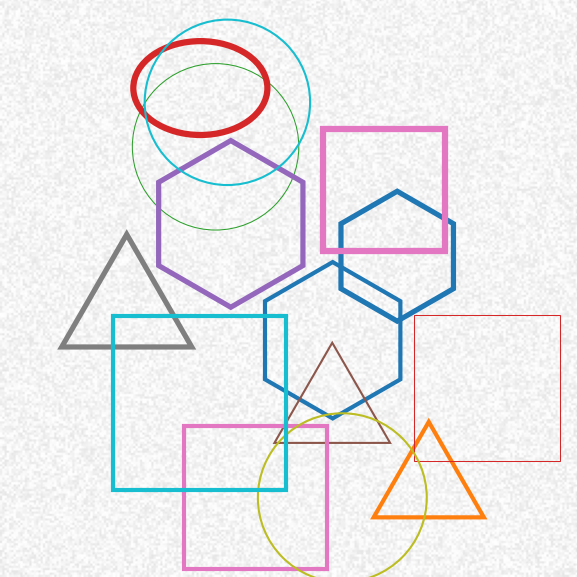[{"shape": "hexagon", "thickness": 2, "radius": 0.68, "center": [0.576, 0.41]}, {"shape": "hexagon", "thickness": 2.5, "radius": 0.56, "center": [0.688, 0.555]}, {"shape": "triangle", "thickness": 2, "radius": 0.55, "center": [0.742, 0.158]}, {"shape": "circle", "thickness": 0.5, "radius": 0.72, "center": [0.373, 0.745]}, {"shape": "oval", "thickness": 3, "radius": 0.58, "center": [0.347, 0.847]}, {"shape": "square", "thickness": 0.5, "radius": 0.63, "center": [0.843, 0.327]}, {"shape": "hexagon", "thickness": 2.5, "radius": 0.72, "center": [0.4, 0.611]}, {"shape": "triangle", "thickness": 1, "radius": 0.58, "center": [0.575, 0.29]}, {"shape": "square", "thickness": 3, "radius": 0.53, "center": [0.665, 0.67]}, {"shape": "square", "thickness": 2, "radius": 0.62, "center": [0.442, 0.137]}, {"shape": "triangle", "thickness": 2.5, "radius": 0.65, "center": [0.219, 0.463]}, {"shape": "circle", "thickness": 1, "radius": 0.73, "center": [0.593, 0.137]}, {"shape": "square", "thickness": 2, "radius": 0.75, "center": [0.346, 0.301]}, {"shape": "circle", "thickness": 1, "radius": 0.72, "center": [0.394, 0.822]}]